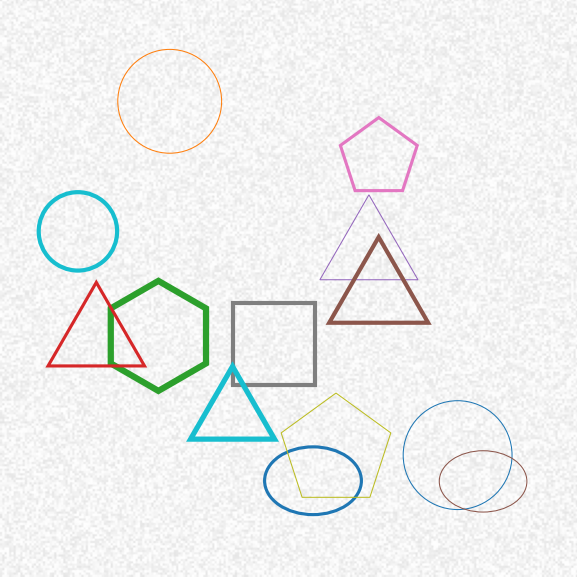[{"shape": "circle", "thickness": 0.5, "radius": 0.47, "center": [0.792, 0.211]}, {"shape": "oval", "thickness": 1.5, "radius": 0.42, "center": [0.542, 0.167]}, {"shape": "circle", "thickness": 0.5, "radius": 0.45, "center": [0.294, 0.824]}, {"shape": "hexagon", "thickness": 3, "radius": 0.48, "center": [0.274, 0.417]}, {"shape": "triangle", "thickness": 1.5, "radius": 0.48, "center": [0.167, 0.414]}, {"shape": "triangle", "thickness": 0.5, "radius": 0.49, "center": [0.639, 0.564]}, {"shape": "oval", "thickness": 0.5, "radius": 0.38, "center": [0.837, 0.166]}, {"shape": "triangle", "thickness": 2, "radius": 0.49, "center": [0.656, 0.49]}, {"shape": "pentagon", "thickness": 1.5, "radius": 0.35, "center": [0.656, 0.726]}, {"shape": "square", "thickness": 2, "radius": 0.36, "center": [0.475, 0.404]}, {"shape": "pentagon", "thickness": 0.5, "radius": 0.5, "center": [0.582, 0.219]}, {"shape": "circle", "thickness": 2, "radius": 0.34, "center": [0.135, 0.598]}, {"shape": "triangle", "thickness": 2.5, "radius": 0.42, "center": [0.403, 0.281]}]